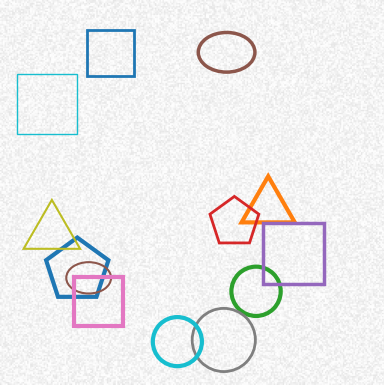[{"shape": "square", "thickness": 2, "radius": 0.3, "center": [0.287, 0.862]}, {"shape": "pentagon", "thickness": 3, "radius": 0.43, "center": [0.201, 0.298]}, {"shape": "triangle", "thickness": 3, "radius": 0.4, "center": [0.697, 0.462]}, {"shape": "circle", "thickness": 3, "radius": 0.32, "center": [0.665, 0.243]}, {"shape": "pentagon", "thickness": 2, "radius": 0.33, "center": [0.609, 0.423]}, {"shape": "square", "thickness": 2.5, "radius": 0.39, "center": [0.763, 0.342]}, {"shape": "oval", "thickness": 2.5, "radius": 0.37, "center": [0.589, 0.864]}, {"shape": "oval", "thickness": 1.5, "radius": 0.29, "center": [0.23, 0.278]}, {"shape": "square", "thickness": 3, "radius": 0.32, "center": [0.256, 0.218]}, {"shape": "circle", "thickness": 2, "radius": 0.41, "center": [0.581, 0.117]}, {"shape": "triangle", "thickness": 1.5, "radius": 0.42, "center": [0.135, 0.396]}, {"shape": "circle", "thickness": 3, "radius": 0.32, "center": [0.461, 0.113]}, {"shape": "square", "thickness": 1, "radius": 0.39, "center": [0.121, 0.729]}]